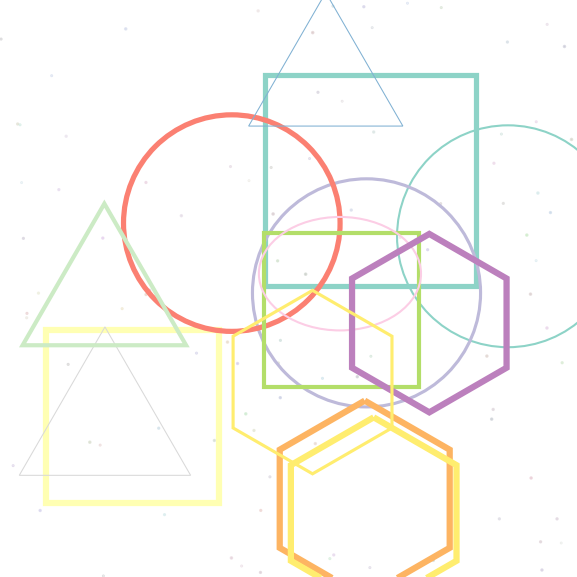[{"shape": "square", "thickness": 2.5, "radius": 0.91, "center": [0.641, 0.686]}, {"shape": "circle", "thickness": 1, "radius": 0.96, "center": [0.88, 0.59]}, {"shape": "square", "thickness": 3, "radius": 0.75, "center": [0.23, 0.278]}, {"shape": "circle", "thickness": 1.5, "radius": 0.99, "center": [0.635, 0.492]}, {"shape": "circle", "thickness": 2.5, "radius": 0.94, "center": [0.401, 0.613]}, {"shape": "triangle", "thickness": 0.5, "radius": 0.77, "center": [0.564, 0.858]}, {"shape": "hexagon", "thickness": 3, "radius": 0.85, "center": [0.632, 0.135]}, {"shape": "square", "thickness": 2, "radius": 0.67, "center": [0.591, 0.462]}, {"shape": "oval", "thickness": 1, "radius": 0.7, "center": [0.589, 0.525]}, {"shape": "triangle", "thickness": 0.5, "radius": 0.86, "center": [0.182, 0.262]}, {"shape": "hexagon", "thickness": 3, "radius": 0.77, "center": [0.743, 0.44]}, {"shape": "triangle", "thickness": 2, "radius": 0.82, "center": [0.181, 0.483]}, {"shape": "hexagon", "thickness": 1.5, "radius": 0.79, "center": [0.541, 0.337]}, {"shape": "hexagon", "thickness": 3, "radius": 0.83, "center": [0.647, 0.111]}]